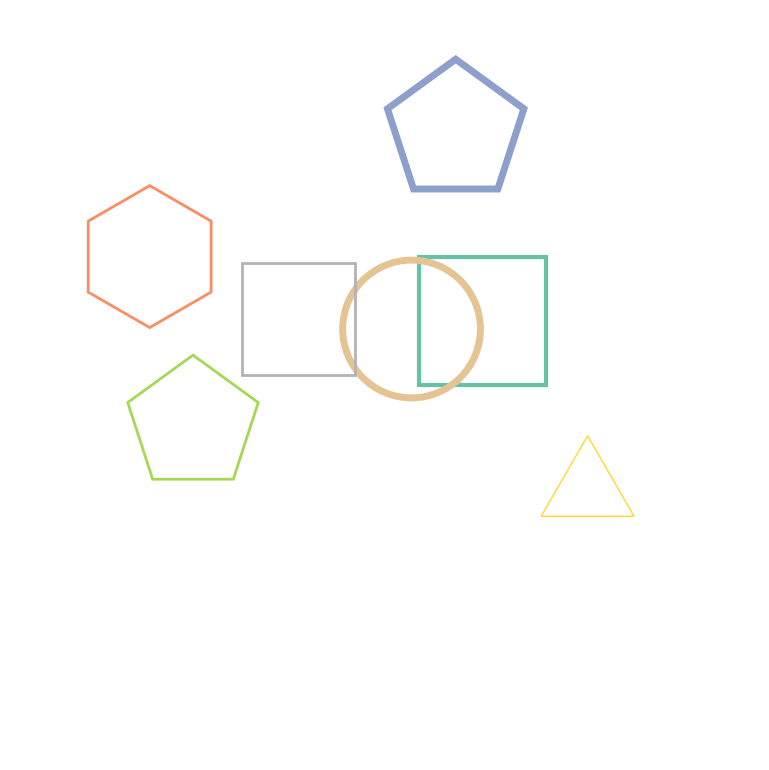[{"shape": "square", "thickness": 1.5, "radius": 0.41, "center": [0.626, 0.583]}, {"shape": "hexagon", "thickness": 1, "radius": 0.46, "center": [0.194, 0.667]}, {"shape": "pentagon", "thickness": 2.5, "radius": 0.47, "center": [0.592, 0.83]}, {"shape": "pentagon", "thickness": 1, "radius": 0.45, "center": [0.251, 0.45]}, {"shape": "triangle", "thickness": 0.5, "radius": 0.35, "center": [0.763, 0.364]}, {"shape": "circle", "thickness": 2.5, "radius": 0.45, "center": [0.534, 0.573]}, {"shape": "square", "thickness": 1, "radius": 0.36, "center": [0.388, 0.585]}]